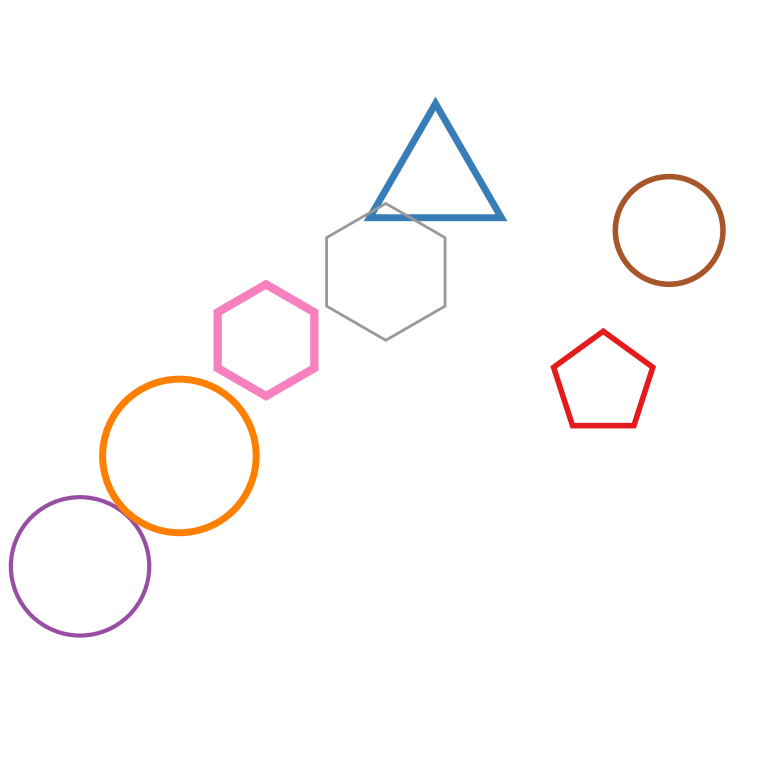[{"shape": "pentagon", "thickness": 2, "radius": 0.34, "center": [0.783, 0.502]}, {"shape": "triangle", "thickness": 2.5, "radius": 0.49, "center": [0.566, 0.767]}, {"shape": "circle", "thickness": 1.5, "radius": 0.45, "center": [0.104, 0.264]}, {"shape": "circle", "thickness": 2.5, "radius": 0.5, "center": [0.233, 0.408]}, {"shape": "circle", "thickness": 2, "radius": 0.35, "center": [0.869, 0.701]}, {"shape": "hexagon", "thickness": 3, "radius": 0.36, "center": [0.345, 0.558]}, {"shape": "hexagon", "thickness": 1, "radius": 0.44, "center": [0.501, 0.647]}]